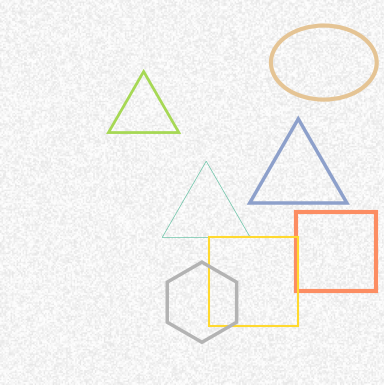[{"shape": "triangle", "thickness": 0.5, "radius": 0.66, "center": [0.536, 0.449]}, {"shape": "square", "thickness": 3, "radius": 0.52, "center": [0.872, 0.346]}, {"shape": "triangle", "thickness": 2.5, "radius": 0.73, "center": [0.775, 0.546]}, {"shape": "triangle", "thickness": 2, "radius": 0.53, "center": [0.373, 0.709]}, {"shape": "square", "thickness": 1.5, "radius": 0.58, "center": [0.658, 0.27]}, {"shape": "oval", "thickness": 3, "radius": 0.69, "center": [0.841, 0.837]}, {"shape": "hexagon", "thickness": 2.5, "radius": 0.52, "center": [0.525, 0.215]}]